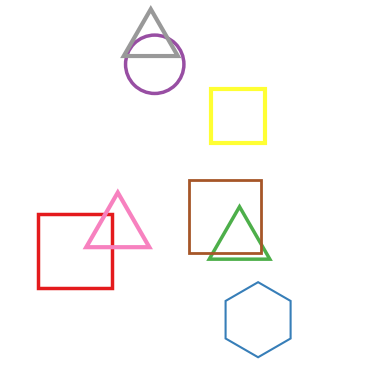[{"shape": "square", "thickness": 2.5, "radius": 0.48, "center": [0.195, 0.348]}, {"shape": "hexagon", "thickness": 1.5, "radius": 0.49, "center": [0.67, 0.17]}, {"shape": "triangle", "thickness": 2.5, "radius": 0.45, "center": [0.622, 0.372]}, {"shape": "circle", "thickness": 2.5, "radius": 0.38, "center": [0.402, 0.833]}, {"shape": "square", "thickness": 3, "radius": 0.35, "center": [0.618, 0.698]}, {"shape": "square", "thickness": 2, "radius": 0.47, "center": [0.585, 0.437]}, {"shape": "triangle", "thickness": 3, "radius": 0.47, "center": [0.306, 0.405]}, {"shape": "triangle", "thickness": 3, "radius": 0.41, "center": [0.392, 0.895]}]